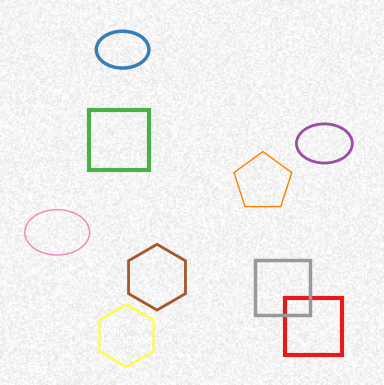[{"shape": "square", "thickness": 3, "radius": 0.37, "center": [0.814, 0.153]}, {"shape": "oval", "thickness": 2.5, "radius": 0.34, "center": [0.318, 0.871]}, {"shape": "square", "thickness": 3, "radius": 0.39, "center": [0.309, 0.637]}, {"shape": "oval", "thickness": 2, "radius": 0.36, "center": [0.843, 0.627]}, {"shape": "pentagon", "thickness": 1, "radius": 0.39, "center": [0.683, 0.527]}, {"shape": "hexagon", "thickness": 1.5, "radius": 0.41, "center": [0.328, 0.128]}, {"shape": "hexagon", "thickness": 2, "radius": 0.43, "center": [0.408, 0.28]}, {"shape": "oval", "thickness": 1, "radius": 0.42, "center": [0.149, 0.396]}, {"shape": "square", "thickness": 2.5, "radius": 0.36, "center": [0.734, 0.254]}]